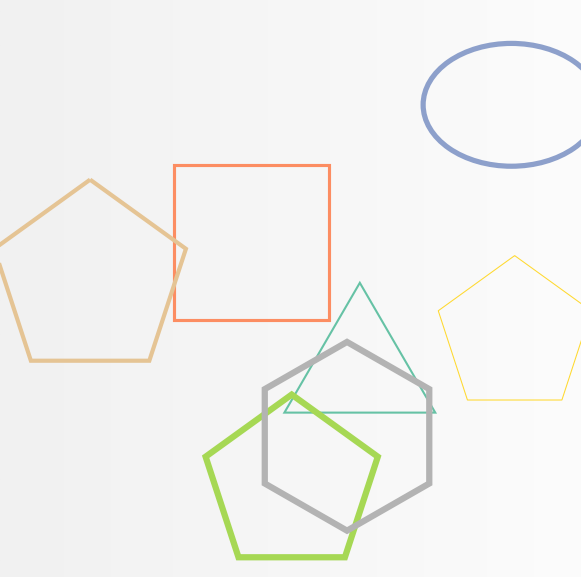[{"shape": "triangle", "thickness": 1, "radius": 0.75, "center": [0.619, 0.36]}, {"shape": "square", "thickness": 1.5, "radius": 0.67, "center": [0.433, 0.58]}, {"shape": "oval", "thickness": 2.5, "radius": 0.76, "center": [0.88, 0.818]}, {"shape": "pentagon", "thickness": 3, "radius": 0.78, "center": [0.502, 0.16]}, {"shape": "pentagon", "thickness": 0.5, "radius": 0.69, "center": [0.885, 0.418]}, {"shape": "pentagon", "thickness": 2, "radius": 0.87, "center": [0.155, 0.515]}, {"shape": "hexagon", "thickness": 3, "radius": 0.82, "center": [0.597, 0.244]}]